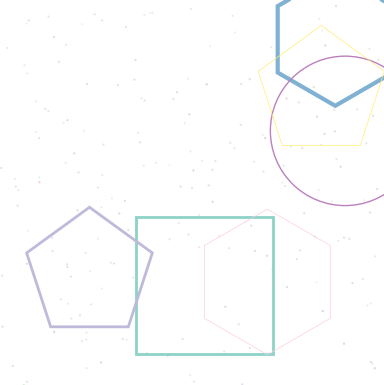[{"shape": "square", "thickness": 2, "radius": 0.89, "center": [0.531, 0.258]}, {"shape": "pentagon", "thickness": 2, "radius": 0.86, "center": [0.232, 0.29]}, {"shape": "hexagon", "thickness": 3, "radius": 0.86, "center": [0.871, 0.898]}, {"shape": "hexagon", "thickness": 0.5, "radius": 0.94, "center": [0.694, 0.268]}, {"shape": "circle", "thickness": 1, "radius": 0.97, "center": [0.896, 0.66]}, {"shape": "pentagon", "thickness": 0.5, "radius": 0.86, "center": [0.835, 0.761]}]